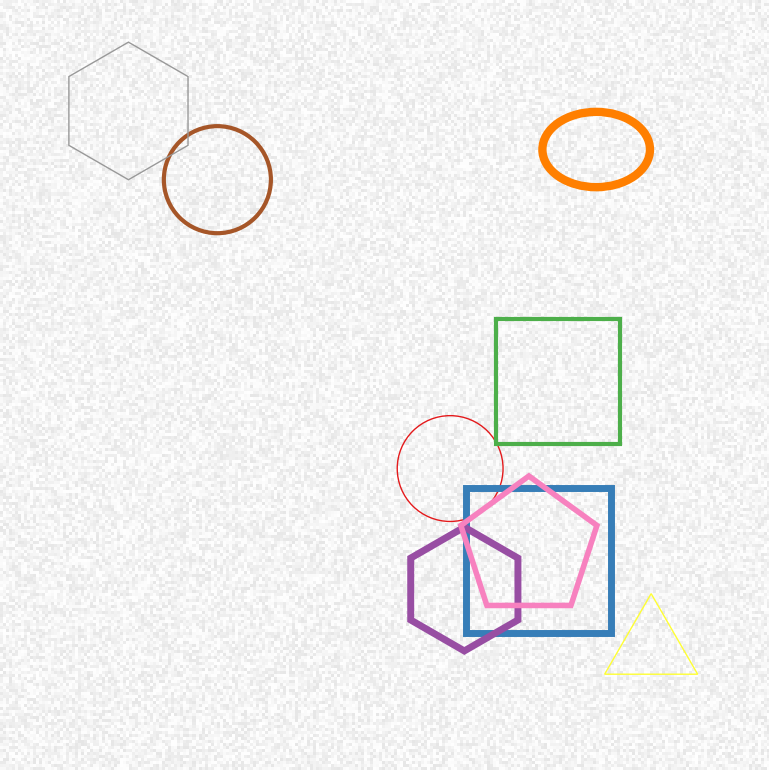[{"shape": "circle", "thickness": 0.5, "radius": 0.34, "center": [0.585, 0.391]}, {"shape": "square", "thickness": 2.5, "radius": 0.47, "center": [0.699, 0.272]}, {"shape": "square", "thickness": 1.5, "radius": 0.4, "center": [0.725, 0.504]}, {"shape": "hexagon", "thickness": 2.5, "radius": 0.4, "center": [0.603, 0.235]}, {"shape": "oval", "thickness": 3, "radius": 0.35, "center": [0.774, 0.806]}, {"shape": "triangle", "thickness": 0.5, "radius": 0.35, "center": [0.846, 0.159]}, {"shape": "circle", "thickness": 1.5, "radius": 0.35, "center": [0.282, 0.767]}, {"shape": "pentagon", "thickness": 2, "radius": 0.46, "center": [0.687, 0.289]}, {"shape": "hexagon", "thickness": 0.5, "radius": 0.45, "center": [0.167, 0.856]}]